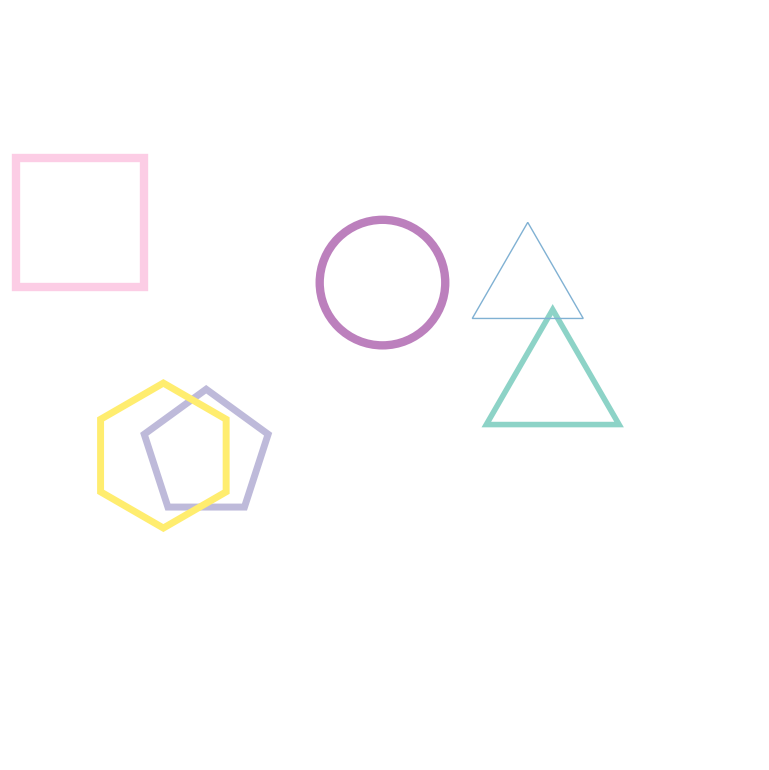[{"shape": "triangle", "thickness": 2, "radius": 0.5, "center": [0.718, 0.498]}, {"shape": "pentagon", "thickness": 2.5, "radius": 0.42, "center": [0.268, 0.41]}, {"shape": "triangle", "thickness": 0.5, "radius": 0.42, "center": [0.685, 0.628]}, {"shape": "square", "thickness": 3, "radius": 0.42, "center": [0.103, 0.711]}, {"shape": "circle", "thickness": 3, "radius": 0.41, "center": [0.497, 0.633]}, {"shape": "hexagon", "thickness": 2.5, "radius": 0.47, "center": [0.212, 0.408]}]